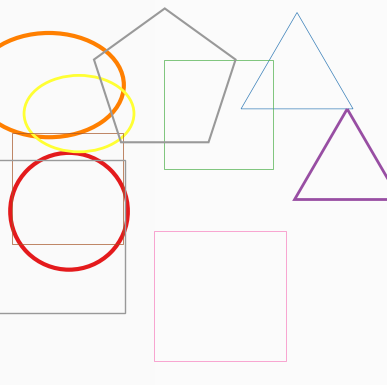[{"shape": "circle", "thickness": 3, "radius": 0.76, "center": [0.178, 0.451]}, {"shape": "triangle", "thickness": 0.5, "radius": 0.83, "center": [0.767, 0.801]}, {"shape": "square", "thickness": 0.5, "radius": 0.71, "center": [0.564, 0.703]}, {"shape": "triangle", "thickness": 2, "radius": 0.78, "center": [0.896, 0.56]}, {"shape": "oval", "thickness": 3, "radius": 0.97, "center": [0.126, 0.779]}, {"shape": "oval", "thickness": 2, "radius": 0.71, "center": [0.204, 0.705]}, {"shape": "square", "thickness": 0.5, "radius": 0.72, "center": [0.175, 0.511]}, {"shape": "square", "thickness": 0.5, "radius": 0.85, "center": [0.568, 0.231]}, {"shape": "square", "thickness": 1, "radius": 1.0, "center": [0.123, 0.385]}, {"shape": "pentagon", "thickness": 1.5, "radius": 0.96, "center": [0.425, 0.786]}]